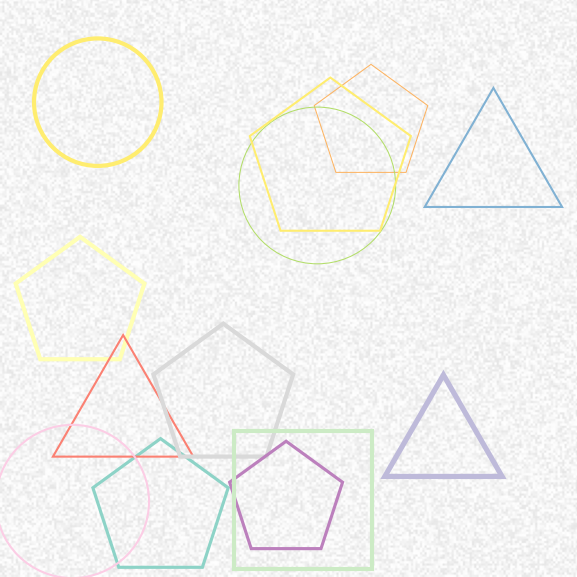[{"shape": "pentagon", "thickness": 1.5, "radius": 0.62, "center": [0.278, 0.116]}, {"shape": "pentagon", "thickness": 2, "radius": 0.59, "center": [0.139, 0.472]}, {"shape": "triangle", "thickness": 2.5, "radius": 0.59, "center": [0.768, 0.233]}, {"shape": "triangle", "thickness": 1, "radius": 0.7, "center": [0.213, 0.279]}, {"shape": "triangle", "thickness": 1, "radius": 0.69, "center": [0.854, 0.709]}, {"shape": "pentagon", "thickness": 0.5, "radius": 0.52, "center": [0.642, 0.784]}, {"shape": "circle", "thickness": 0.5, "radius": 0.68, "center": [0.549, 0.678]}, {"shape": "circle", "thickness": 1, "radius": 0.66, "center": [0.125, 0.131]}, {"shape": "pentagon", "thickness": 2, "radius": 0.64, "center": [0.387, 0.311]}, {"shape": "pentagon", "thickness": 1.5, "radius": 0.51, "center": [0.495, 0.132]}, {"shape": "square", "thickness": 2, "radius": 0.6, "center": [0.525, 0.133]}, {"shape": "circle", "thickness": 2, "radius": 0.55, "center": [0.169, 0.822]}, {"shape": "pentagon", "thickness": 1, "radius": 0.73, "center": [0.572, 0.718]}]